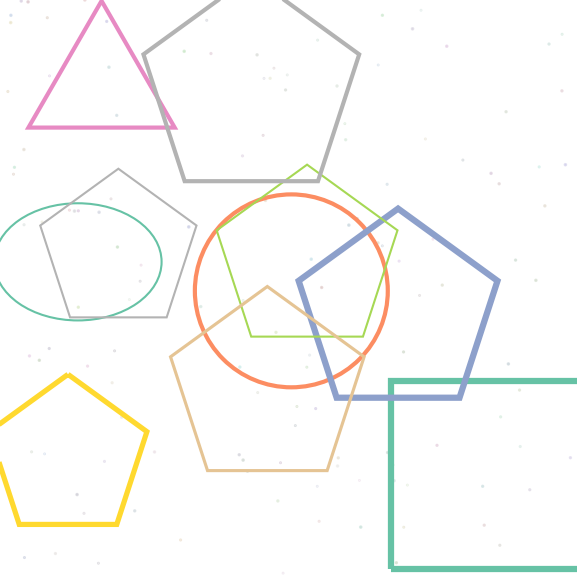[{"shape": "oval", "thickness": 1, "radius": 0.72, "center": [0.135, 0.546]}, {"shape": "square", "thickness": 3, "radius": 0.81, "center": [0.84, 0.177]}, {"shape": "circle", "thickness": 2, "radius": 0.84, "center": [0.504, 0.495]}, {"shape": "pentagon", "thickness": 3, "radius": 0.91, "center": [0.689, 0.457]}, {"shape": "triangle", "thickness": 2, "radius": 0.73, "center": [0.176, 0.851]}, {"shape": "pentagon", "thickness": 1, "radius": 0.82, "center": [0.532, 0.549]}, {"shape": "pentagon", "thickness": 2.5, "radius": 0.72, "center": [0.118, 0.207]}, {"shape": "pentagon", "thickness": 1.5, "radius": 0.88, "center": [0.463, 0.327]}, {"shape": "pentagon", "thickness": 1, "radius": 0.71, "center": [0.205, 0.565]}, {"shape": "pentagon", "thickness": 2, "radius": 0.98, "center": [0.435, 0.844]}]